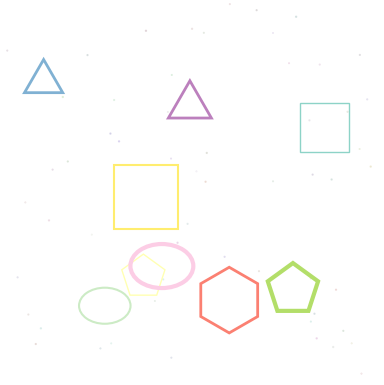[{"shape": "square", "thickness": 1, "radius": 0.32, "center": [0.843, 0.669]}, {"shape": "pentagon", "thickness": 1, "radius": 0.29, "center": [0.372, 0.281]}, {"shape": "hexagon", "thickness": 2, "radius": 0.43, "center": [0.595, 0.221]}, {"shape": "triangle", "thickness": 2, "radius": 0.29, "center": [0.113, 0.788]}, {"shape": "pentagon", "thickness": 3, "radius": 0.34, "center": [0.761, 0.248]}, {"shape": "oval", "thickness": 3, "radius": 0.41, "center": [0.42, 0.309]}, {"shape": "triangle", "thickness": 2, "radius": 0.32, "center": [0.493, 0.726]}, {"shape": "oval", "thickness": 1.5, "radius": 0.33, "center": [0.272, 0.206]}, {"shape": "square", "thickness": 1.5, "radius": 0.41, "center": [0.38, 0.489]}]